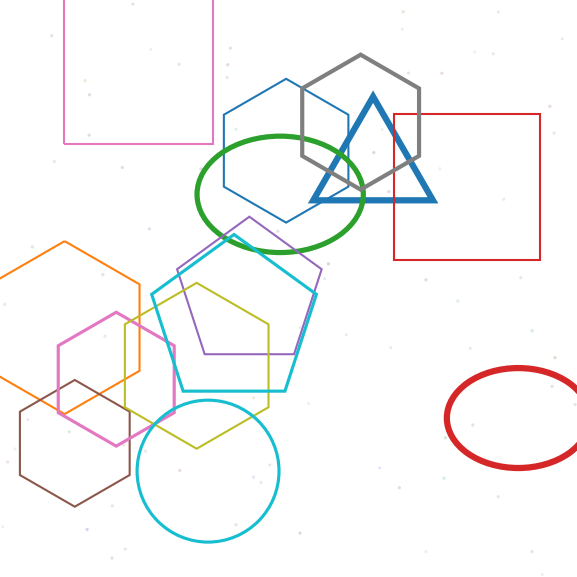[{"shape": "triangle", "thickness": 3, "radius": 0.6, "center": [0.646, 0.712]}, {"shape": "hexagon", "thickness": 1, "radius": 0.62, "center": [0.495, 0.738]}, {"shape": "hexagon", "thickness": 1, "radius": 0.75, "center": [0.112, 0.432]}, {"shape": "oval", "thickness": 2.5, "radius": 0.72, "center": [0.485, 0.663]}, {"shape": "oval", "thickness": 3, "radius": 0.62, "center": [0.897, 0.275]}, {"shape": "square", "thickness": 1, "radius": 0.63, "center": [0.809, 0.676]}, {"shape": "pentagon", "thickness": 1, "radius": 0.66, "center": [0.432, 0.492]}, {"shape": "hexagon", "thickness": 1, "radius": 0.55, "center": [0.13, 0.231]}, {"shape": "square", "thickness": 1, "radius": 0.64, "center": [0.24, 0.878]}, {"shape": "hexagon", "thickness": 1.5, "radius": 0.58, "center": [0.201, 0.343]}, {"shape": "hexagon", "thickness": 2, "radius": 0.58, "center": [0.624, 0.788]}, {"shape": "hexagon", "thickness": 1, "radius": 0.72, "center": [0.341, 0.366]}, {"shape": "circle", "thickness": 1.5, "radius": 0.61, "center": [0.36, 0.183]}, {"shape": "pentagon", "thickness": 1.5, "radius": 0.75, "center": [0.405, 0.443]}]